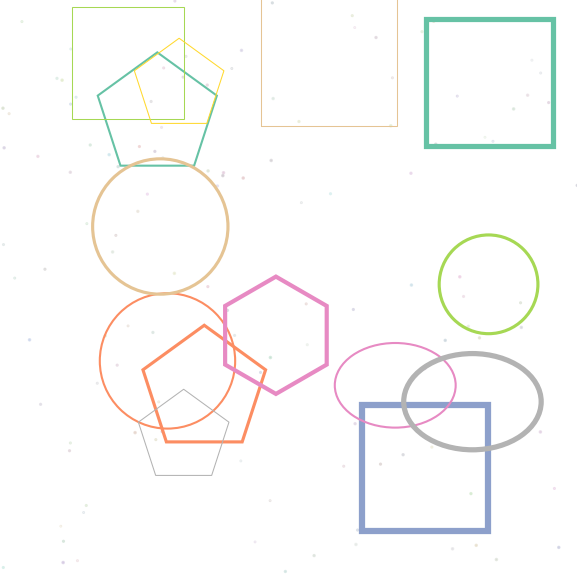[{"shape": "square", "thickness": 2.5, "radius": 0.55, "center": [0.847, 0.856]}, {"shape": "pentagon", "thickness": 1, "radius": 0.54, "center": [0.272, 0.8]}, {"shape": "circle", "thickness": 1, "radius": 0.59, "center": [0.29, 0.374]}, {"shape": "pentagon", "thickness": 1.5, "radius": 0.56, "center": [0.354, 0.324]}, {"shape": "square", "thickness": 3, "radius": 0.55, "center": [0.735, 0.189]}, {"shape": "hexagon", "thickness": 2, "radius": 0.51, "center": [0.478, 0.419]}, {"shape": "oval", "thickness": 1, "radius": 0.52, "center": [0.684, 0.332]}, {"shape": "circle", "thickness": 1.5, "radius": 0.43, "center": [0.846, 0.507]}, {"shape": "square", "thickness": 0.5, "radius": 0.48, "center": [0.221, 0.891]}, {"shape": "pentagon", "thickness": 0.5, "radius": 0.41, "center": [0.31, 0.851]}, {"shape": "square", "thickness": 0.5, "radius": 0.59, "center": [0.569, 0.898]}, {"shape": "circle", "thickness": 1.5, "radius": 0.59, "center": [0.278, 0.607]}, {"shape": "pentagon", "thickness": 0.5, "radius": 0.41, "center": [0.318, 0.243]}, {"shape": "oval", "thickness": 2.5, "radius": 0.6, "center": [0.818, 0.304]}]